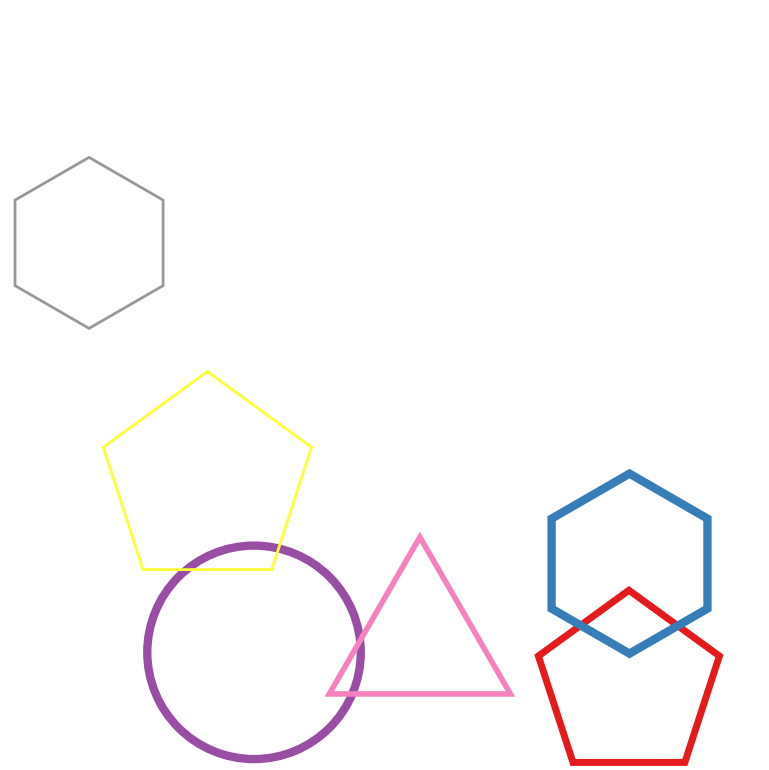[{"shape": "pentagon", "thickness": 2.5, "radius": 0.62, "center": [0.817, 0.11]}, {"shape": "hexagon", "thickness": 3, "radius": 0.58, "center": [0.818, 0.268]}, {"shape": "circle", "thickness": 3, "radius": 0.69, "center": [0.33, 0.153]}, {"shape": "pentagon", "thickness": 1, "radius": 0.71, "center": [0.269, 0.375]}, {"shape": "triangle", "thickness": 2, "radius": 0.68, "center": [0.545, 0.167]}, {"shape": "hexagon", "thickness": 1, "radius": 0.56, "center": [0.116, 0.685]}]